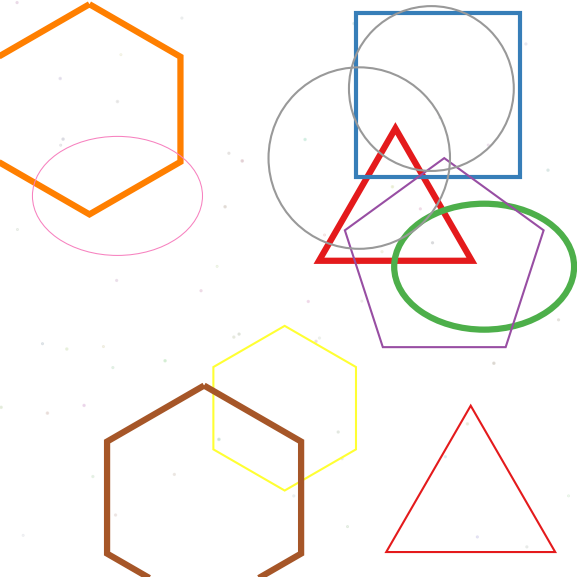[{"shape": "triangle", "thickness": 3, "radius": 0.76, "center": [0.685, 0.624]}, {"shape": "triangle", "thickness": 1, "radius": 0.84, "center": [0.815, 0.128]}, {"shape": "square", "thickness": 2, "radius": 0.71, "center": [0.759, 0.834]}, {"shape": "oval", "thickness": 3, "radius": 0.78, "center": [0.838, 0.537]}, {"shape": "pentagon", "thickness": 1, "radius": 0.9, "center": [0.769, 0.544]}, {"shape": "hexagon", "thickness": 3, "radius": 0.91, "center": [0.155, 0.81]}, {"shape": "hexagon", "thickness": 1, "radius": 0.71, "center": [0.493, 0.292]}, {"shape": "hexagon", "thickness": 3, "radius": 0.97, "center": [0.353, 0.138]}, {"shape": "oval", "thickness": 0.5, "radius": 0.74, "center": [0.203, 0.66]}, {"shape": "circle", "thickness": 1, "radius": 0.79, "center": [0.622, 0.725]}, {"shape": "circle", "thickness": 1, "radius": 0.71, "center": [0.747, 0.846]}]